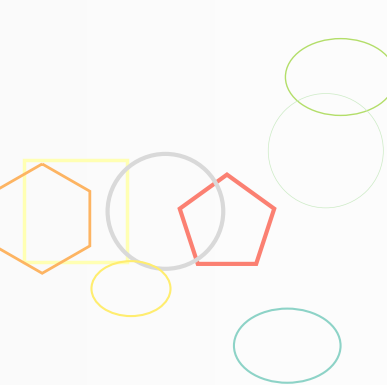[{"shape": "oval", "thickness": 1.5, "radius": 0.69, "center": [0.741, 0.102]}, {"shape": "square", "thickness": 2.5, "radius": 0.66, "center": [0.195, 0.453]}, {"shape": "pentagon", "thickness": 3, "radius": 0.64, "center": [0.586, 0.418]}, {"shape": "hexagon", "thickness": 2, "radius": 0.71, "center": [0.109, 0.432]}, {"shape": "oval", "thickness": 1, "radius": 0.71, "center": [0.879, 0.8]}, {"shape": "circle", "thickness": 3, "radius": 0.75, "center": [0.427, 0.451]}, {"shape": "circle", "thickness": 0.5, "radius": 0.74, "center": [0.841, 0.609]}, {"shape": "oval", "thickness": 1.5, "radius": 0.51, "center": [0.338, 0.25]}]